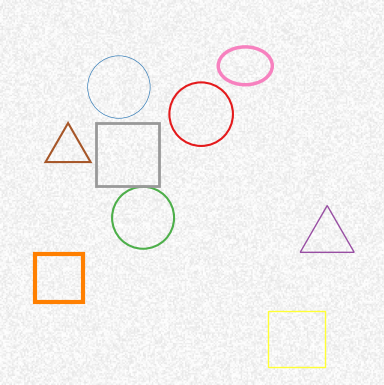[{"shape": "circle", "thickness": 1.5, "radius": 0.41, "center": [0.523, 0.703]}, {"shape": "circle", "thickness": 0.5, "radius": 0.41, "center": [0.309, 0.774]}, {"shape": "circle", "thickness": 1.5, "radius": 0.4, "center": [0.372, 0.434]}, {"shape": "triangle", "thickness": 1, "radius": 0.4, "center": [0.85, 0.385]}, {"shape": "square", "thickness": 3, "radius": 0.31, "center": [0.154, 0.277]}, {"shape": "square", "thickness": 1, "radius": 0.37, "center": [0.77, 0.119]}, {"shape": "triangle", "thickness": 1.5, "radius": 0.34, "center": [0.177, 0.613]}, {"shape": "oval", "thickness": 2.5, "radius": 0.35, "center": [0.637, 0.829]}, {"shape": "square", "thickness": 2, "radius": 0.41, "center": [0.331, 0.598]}]